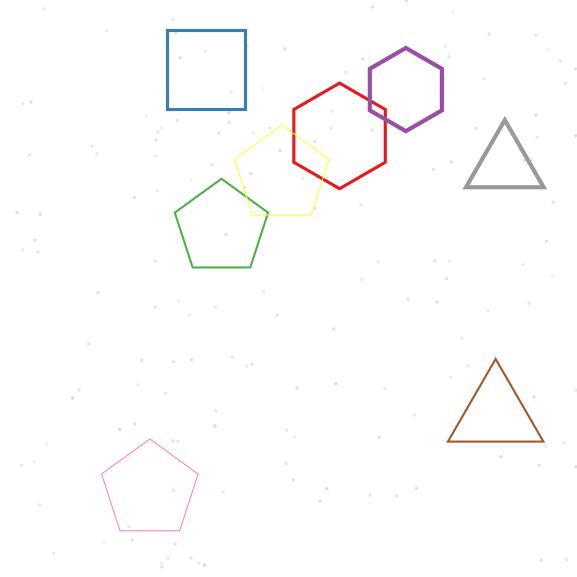[{"shape": "hexagon", "thickness": 1.5, "radius": 0.46, "center": [0.588, 0.764]}, {"shape": "square", "thickness": 1.5, "radius": 0.34, "center": [0.357, 0.879]}, {"shape": "pentagon", "thickness": 1, "radius": 0.42, "center": [0.383, 0.605]}, {"shape": "hexagon", "thickness": 2, "radius": 0.36, "center": [0.703, 0.844]}, {"shape": "pentagon", "thickness": 0.5, "radius": 0.43, "center": [0.488, 0.696]}, {"shape": "triangle", "thickness": 1, "radius": 0.48, "center": [0.858, 0.282]}, {"shape": "pentagon", "thickness": 0.5, "radius": 0.44, "center": [0.259, 0.151]}, {"shape": "triangle", "thickness": 2, "radius": 0.39, "center": [0.874, 0.714]}]